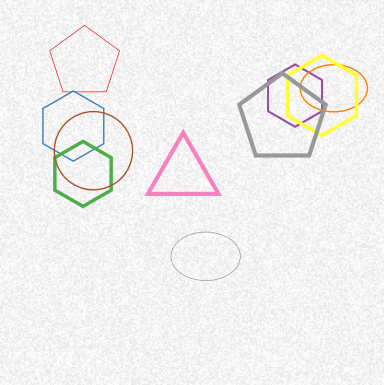[{"shape": "pentagon", "thickness": 0.5, "radius": 0.48, "center": [0.22, 0.839]}, {"shape": "hexagon", "thickness": 1, "radius": 0.46, "center": [0.191, 0.673]}, {"shape": "hexagon", "thickness": 2.5, "radius": 0.42, "center": [0.216, 0.548]}, {"shape": "hexagon", "thickness": 1.5, "radius": 0.4, "center": [0.766, 0.752]}, {"shape": "oval", "thickness": 1, "radius": 0.44, "center": [0.867, 0.771]}, {"shape": "hexagon", "thickness": 2.5, "radius": 0.52, "center": [0.836, 0.752]}, {"shape": "circle", "thickness": 1, "radius": 0.51, "center": [0.243, 0.609]}, {"shape": "triangle", "thickness": 3, "radius": 0.53, "center": [0.476, 0.549]}, {"shape": "pentagon", "thickness": 3, "radius": 0.59, "center": [0.734, 0.692]}, {"shape": "oval", "thickness": 0.5, "radius": 0.45, "center": [0.534, 0.334]}]